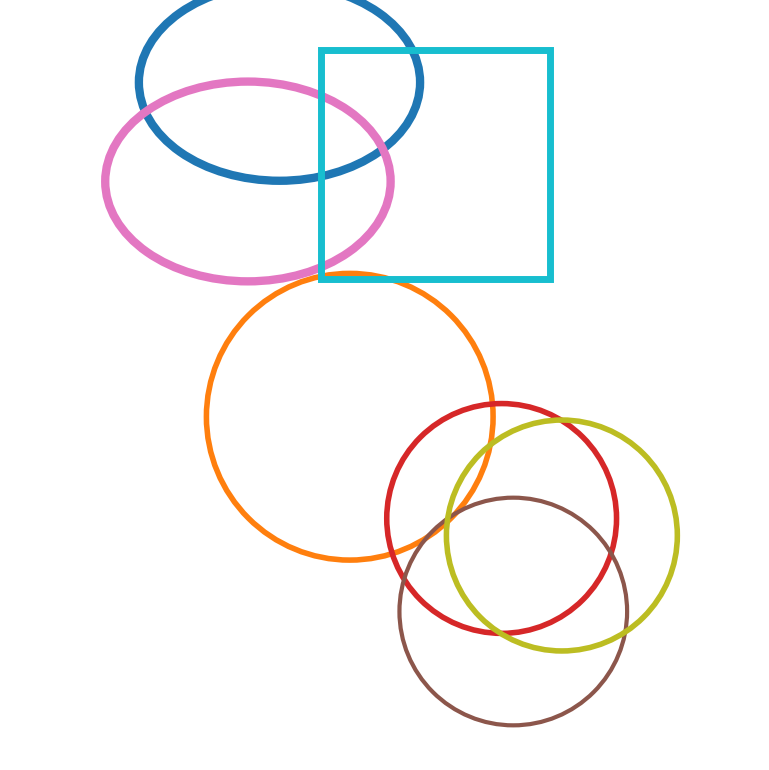[{"shape": "oval", "thickness": 3, "radius": 0.91, "center": [0.363, 0.893]}, {"shape": "circle", "thickness": 2, "radius": 0.93, "center": [0.454, 0.459]}, {"shape": "circle", "thickness": 2, "radius": 0.75, "center": [0.651, 0.327]}, {"shape": "circle", "thickness": 1.5, "radius": 0.74, "center": [0.667, 0.206]}, {"shape": "oval", "thickness": 3, "radius": 0.93, "center": [0.322, 0.764]}, {"shape": "circle", "thickness": 2, "radius": 0.75, "center": [0.73, 0.305]}, {"shape": "square", "thickness": 2.5, "radius": 0.74, "center": [0.565, 0.786]}]